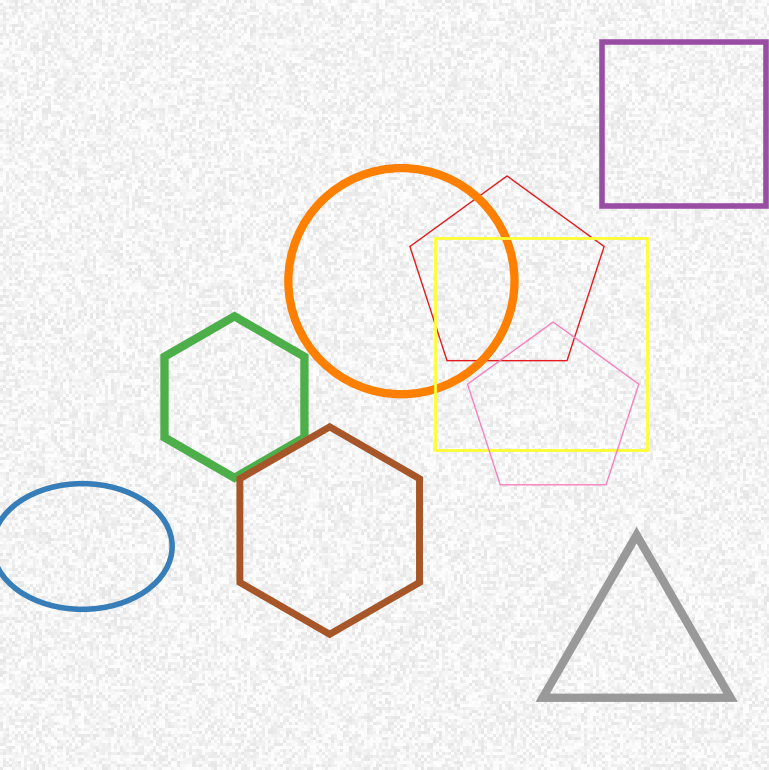[{"shape": "pentagon", "thickness": 0.5, "radius": 0.66, "center": [0.658, 0.639]}, {"shape": "oval", "thickness": 2, "radius": 0.58, "center": [0.107, 0.29]}, {"shape": "hexagon", "thickness": 3, "radius": 0.52, "center": [0.304, 0.484]}, {"shape": "square", "thickness": 2, "radius": 0.53, "center": [0.888, 0.839]}, {"shape": "circle", "thickness": 3, "radius": 0.73, "center": [0.521, 0.635]}, {"shape": "square", "thickness": 1, "radius": 0.69, "center": [0.703, 0.553]}, {"shape": "hexagon", "thickness": 2.5, "radius": 0.67, "center": [0.428, 0.311]}, {"shape": "pentagon", "thickness": 0.5, "radius": 0.58, "center": [0.718, 0.465]}, {"shape": "triangle", "thickness": 3, "radius": 0.7, "center": [0.827, 0.164]}]